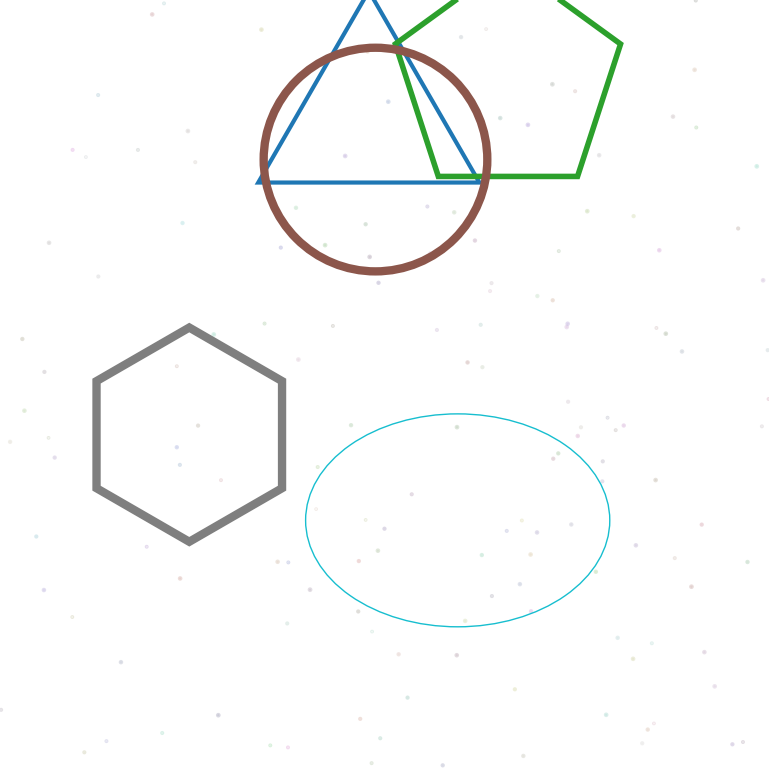[{"shape": "triangle", "thickness": 1.5, "radius": 0.83, "center": [0.479, 0.846]}, {"shape": "pentagon", "thickness": 2, "radius": 0.77, "center": [0.66, 0.895]}, {"shape": "circle", "thickness": 3, "radius": 0.73, "center": [0.488, 0.793]}, {"shape": "hexagon", "thickness": 3, "radius": 0.7, "center": [0.246, 0.436]}, {"shape": "oval", "thickness": 0.5, "radius": 0.99, "center": [0.594, 0.324]}]